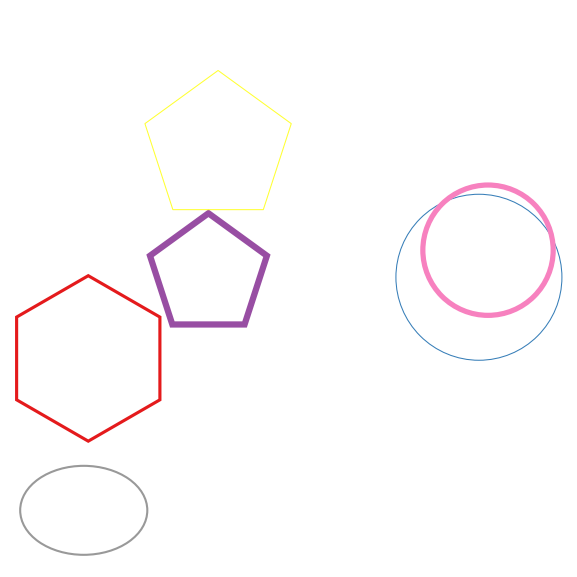[{"shape": "hexagon", "thickness": 1.5, "radius": 0.72, "center": [0.153, 0.378]}, {"shape": "circle", "thickness": 0.5, "radius": 0.72, "center": [0.829, 0.519]}, {"shape": "pentagon", "thickness": 3, "radius": 0.53, "center": [0.361, 0.523]}, {"shape": "pentagon", "thickness": 0.5, "radius": 0.67, "center": [0.378, 0.744]}, {"shape": "circle", "thickness": 2.5, "radius": 0.56, "center": [0.845, 0.566]}, {"shape": "oval", "thickness": 1, "radius": 0.55, "center": [0.145, 0.115]}]